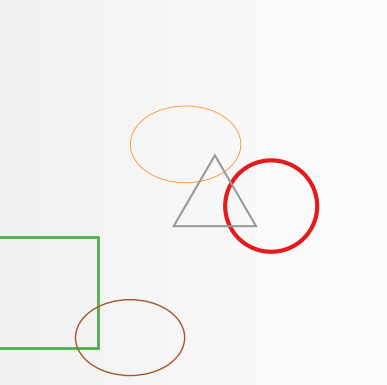[{"shape": "circle", "thickness": 3, "radius": 0.59, "center": [0.7, 0.465]}, {"shape": "square", "thickness": 2, "radius": 0.72, "center": [0.11, 0.241]}, {"shape": "oval", "thickness": 0.5, "radius": 0.71, "center": [0.479, 0.625]}, {"shape": "oval", "thickness": 1, "radius": 0.7, "center": [0.336, 0.123]}, {"shape": "triangle", "thickness": 1.5, "radius": 0.61, "center": [0.555, 0.474]}]